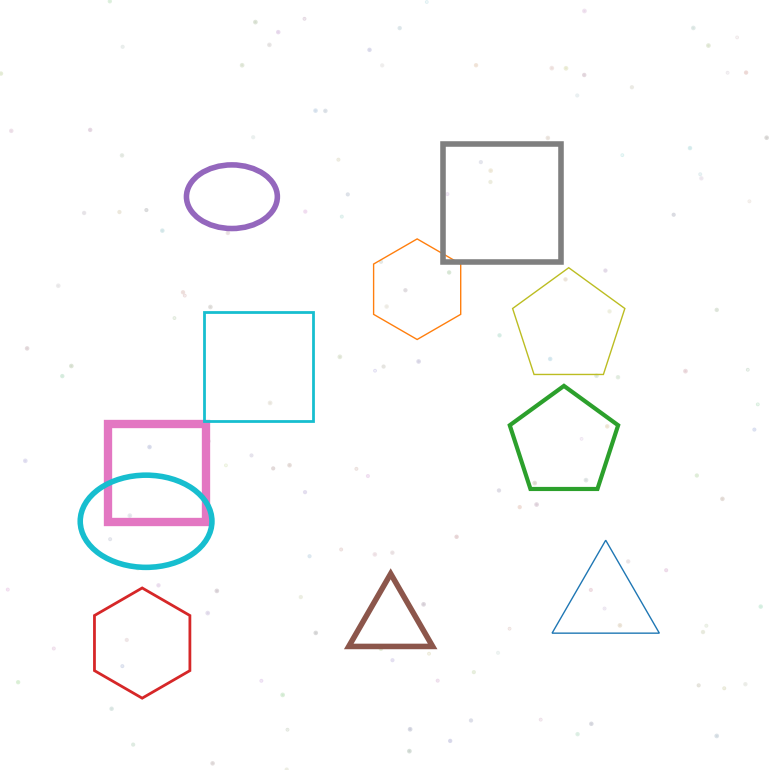[{"shape": "triangle", "thickness": 0.5, "radius": 0.4, "center": [0.787, 0.218]}, {"shape": "hexagon", "thickness": 0.5, "radius": 0.33, "center": [0.542, 0.624]}, {"shape": "pentagon", "thickness": 1.5, "radius": 0.37, "center": [0.732, 0.425]}, {"shape": "hexagon", "thickness": 1, "radius": 0.36, "center": [0.185, 0.165]}, {"shape": "oval", "thickness": 2, "radius": 0.3, "center": [0.301, 0.745]}, {"shape": "triangle", "thickness": 2, "radius": 0.31, "center": [0.507, 0.192]}, {"shape": "square", "thickness": 3, "radius": 0.32, "center": [0.204, 0.386]}, {"shape": "square", "thickness": 2, "radius": 0.38, "center": [0.651, 0.736]}, {"shape": "pentagon", "thickness": 0.5, "radius": 0.38, "center": [0.739, 0.576]}, {"shape": "square", "thickness": 1, "radius": 0.35, "center": [0.336, 0.524]}, {"shape": "oval", "thickness": 2, "radius": 0.43, "center": [0.19, 0.323]}]